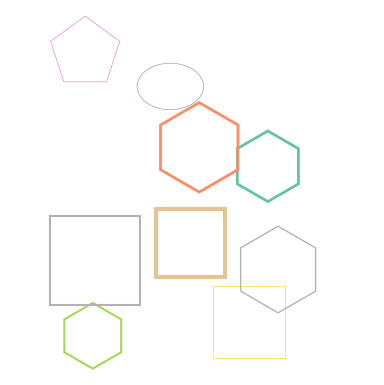[{"shape": "hexagon", "thickness": 2, "radius": 0.46, "center": [0.696, 0.568]}, {"shape": "hexagon", "thickness": 2, "radius": 0.58, "center": [0.517, 0.617]}, {"shape": "oval", "thickness": 0.5, "radius": 0.43, "center": [0.442, 0.775]}, {"shape": "pentagon", "thickness": 0.5, "radius": 0.47, "center": [0.221, 0.864]}, {"shape": "hexagon", "thickness": 1.5, "radius": 0.43, "center": [0.241, 0.128]}, {"shape": "square", "thickness": 0.5, "radius": 0.47, "center": [0.648, 0.163]}, {"shape": "square", "thickness": 3, "radius": 0.45, "center": [0.494, 0.369]}, {"shape": "hexagon", "thickness": 1, "radius": 0.56, "center": [0.722, 0.3]}, {"shape": "square", "thickness": 1.5, "radius": 0.58, "center": [0.247, 0.324]}]